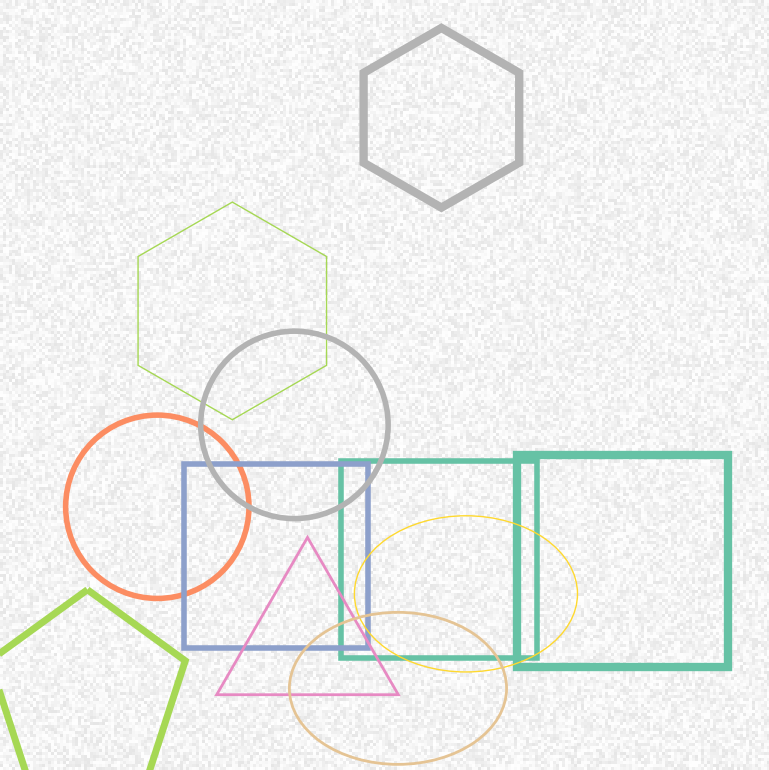[{"shape": "square", "thickness": 3, "radius": 0.69, "center": [0.809, 0.271]}, {"shape": "square", "thickness": 2, "radius": 0.64, "center": [0.57, 0.274]}, {"shape": "circle", "thickness": 2, "radius": 0.6, "center": [0.204, 0.342]}, {"shape": "square", "thickness": 2, "radius": 0.6, "center": [0.358, 0.277]}, {"shape": "triangle", "thickness": 1, "radius": 0.68, "center": [0.399, 0.166]}, {"shape": "hexagon", "thickness": 0.5, "radius": 0.71, "center": [0.302, 0.596]}, {"shape": "pentagon", "thickness": 2.5, "radius": 0.67, "center": [0.114, 0.101]}, {"shape": "oval", "thickness": 0.5, "radius": 0.72, "center": [0.605, 0.229]}, {"shape": "oval", "thickness": 1, "radius": 0.71, "center": [0.517, 0.106]}, {"shape": "circle", "thickness": 2, "radius": 0.61, "center": [0.382, 0.448]}, {"shape": "hexagon", "thickness": 3, "radius": 0.58, "center": [0.573, 0.847]}]